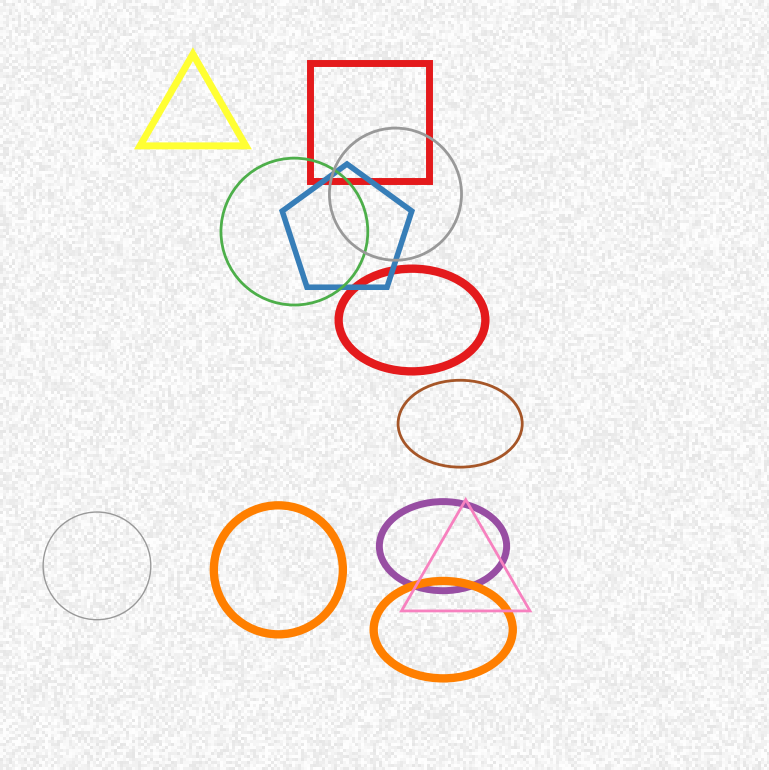[{"shape": "oval", "thickness": 3, "radius": 0.48, "center": [0.535, 0.584]}, {"shape": "square", "thickness": 2.5, "radius": 0.38, "center": [0.48, 0.842]}, {"shape": "pentagon", "thickness": 2, "radius": 0.44, "center": [0.451, 0.699]}, {"shape": "circle", "thickness": 1, "radius": 0.48, "center": [0.382, 0.699]}, {"shape": "oval", "thickness": 2.5, "radius": 0.41, "center": [0.575, 0.291]}, {"shape": "oval", "thickness": 3, "radius": 0.45, "center": [0.576, 0.182]}, {"shape": "circle", "thickness": 3, "radius": 0.42, "center": [0.362, 0.26]}, {"shape": "triangle", "thickness": 2.5, "radius": 0.4, "center": [0.251, 0.85]}, {"shape": "oval", "thickness": 1, "radius": 0.4, "center": [0.598, 0.45]}, {"shape": "triangle", "thickness": 1, "radius": 0.48, "center": [0.605, 0.255]}, {"shape": "circle", "thickness": 1, "radius": 0.43, "center": [0.514, 0.748]}, {"shape": "circle", "thickness": 0.5, "radius": 0.35, "center": [0.126, 0.265]}]